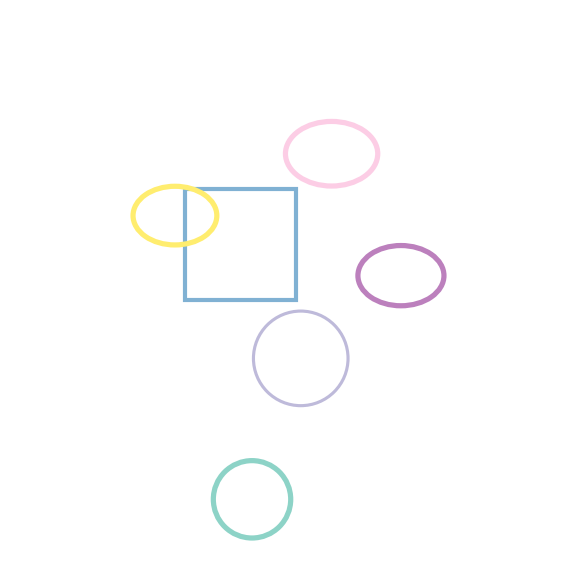[{"shape": "circle", "thickness": 2.5, "radius": 0.33, "center": [0.436, 0.135]}, {"shape": "circle", "thickness": 1.5, "radius": 0.41, "center": [0.521, 0.379]}, {"shape": "square", "thickness": 2, "radius": 0.48, "center": [0.416, 0.576]}, {"shape": "oval", "thickness": 2.5, "radius": 0.4, "center": [0.574, 0.733]}, {"shape": "oval", "thickness": 2.5, "radius": 0.37, "center": [0.694, 0.522]}, {"shape": "oval", "thickness": 2.5, "radius": 0.36, "center": [0.303, 0.626]}]